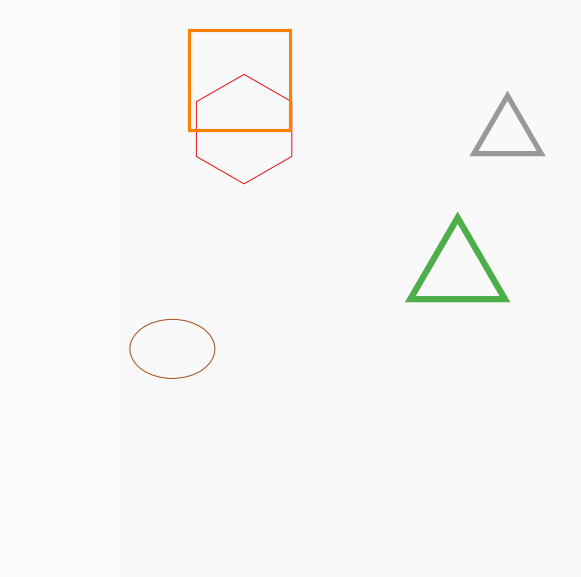[{"shape": "hexagon", "thickness": 0.5, "radius": 0.47, "center": [0.42, 0.776]}, {"shape": "triangle", "thickness": 3, "radius": 0.47, "center": [0.787, 0.528]}, {"shape": "square", "thickness": 1.5, "radius": 0.43, "center": [0.412, 0.861]}, {"shape": "oval", "thickness": 0.5, "radius": 0.37, "center": [0.297, 0.395]}, {"shape": "triangle", "thickness": 2.5, "radius": 0.33, "center": [0.873, 0.767]}]